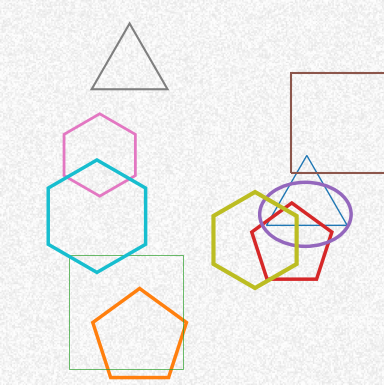[{"shape": "triangle", "thickness": 1, "radius": 0.61, "center": [0.797, 0.475]}, {"shape": "pentagon", "thickness": 2.5, "radius": 0.64, "center": [0.363, 0.123]}, {"shape": "square", "thickness": 0.5, "radius": 0.74, "center": [0.327, 0.189]}, {"shape": "pentagon", "thickness": 2.5, "radius": 0.55, "center": [0.758, 0.363]}, {"shape": "oval", "thickness": 2.5, "radius": 0.59, "center": [0.793, 0.443]}, {"shape": "square", "thickness": 1.5, "radius": 0.65, "center": [0.885, 0.681]}, {"shape": "hexagon", "thickness": 2, "radius": 0.53, "center": [0.259, 0.597]}, {"shape": "triangle", "thickness": 1.5, "radius": 0.57, "center": [0.337, 0.825]}, {"shape": "hexagon", "thickness": 3, "radius": 0.62, "center": [0.662, 0.377]}, {"shape": "hexagon", "thickness": 2.5, "radius": 0.73, "center": [0.252, 0.438]}]